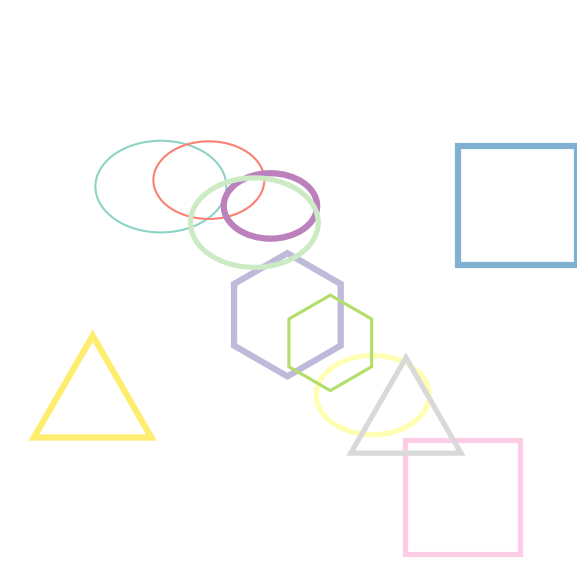[{"shape": "oval", "thickness": 1, "radius": 0.57, "center": [0.279, 0.676]}, {"shape": "oval", "thickness": 2.5, "radius": 0.49, "center": [0.645, 0.315]}, {"shape": "hexagon", "thickness": 3, "radius": 0.53, "center": [0.498, 0.454]}, {"shape": "oval", "thickness": 1, "radius": 0.48, "center": [0.362, 0.687]}, {"shape": "square", "thickness": 3, "radius": 0.52, "center": [0.897, 0.644]}, {"shape": "hexagon", "thickness": 1.5, "radius": 0.41, "center": [0.572, 0.405]}, {"shape": "square", "thickness": 2.5, "radius": 0.49, "center": [0.801, 0.138]}, {"shape": "triangle", "thickness": 2.5, "radius": 0.55, "center": [0.703, 0.27]}, {"shape": "oval", "thickness": 3, "radius": 0.4, "center": [0.468, 0.643]}, {"shape": "oval", "thickness": 2.5, "radius": 0.55, "center": [0.44, 0.614]}, {"shape": "triangle", "thickness": 3, "radius": 0.59, "center": [0.16, 0.3]}]